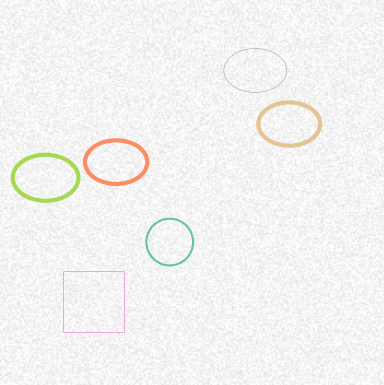[{"shape": "circle", "thickness": 1.5, "radius": 0.3, "center": [0.441, 0.371]}, {"shape": "oval", "thickness": 3, "radius": 0.4, "center": [0.302, 0.579]}, {"shape": "square", "thickness": 0.5, "radius": 0.4, "center": [0.242, 0.217]}, {"shape": "oval", "thickness": 3, "radius": 0.43, "center": [0.118, 0.538]}, {"shape": "oval", "thickness": 3, "radius": 0.4, "center": [0.751, 0.678]}, {"shape": "oval", "thickness": 0.5, "radius": 0.41, "center": [0.663, 0.817]}]